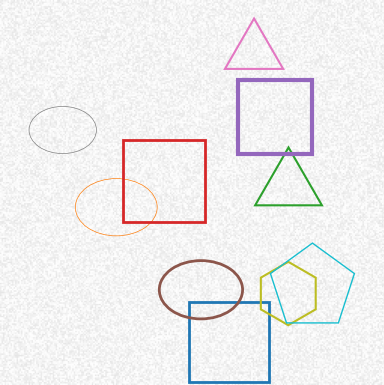[{"shape": "square", "thickness": 2, "radius": 0.52, "center": [0.595, 0.112]}, {"shape": "oval", "thickness": 0.5, "radius": 0.53, "center": [0.302, 0.462]}, {"shape": "triangle", "thickness": 1.5, "radius": 0.5, "center": [0.749, 0.517]}, {"shape": "square", "thickness": 2, "radius": 0.53, "center": [0.426, 0.53]}, {"shape": "square", "thickness": 3, "radius": 0.48, "center": [0.714, 0.696]}, {"shape": "oval", "thickness": 2, "radius": 0.54, "center": [0.522, 0.247]}, {"shape": "triangle", "thickness": 1.5, "radius": 0.44, "center": [0.66, 0.865]}, {"shape": "oval", "thickness": 0.5, "radius": 0.44, "center": [0.163, 0.662]}, {"shape": "hexagon", "thickness": 1.5, "radius": 0.41, "center": [0.749, 0.238]}, {"shape": "pentagon", "thickness": 1, "radius": 0.57, "center": [0.812, 0.254]}]